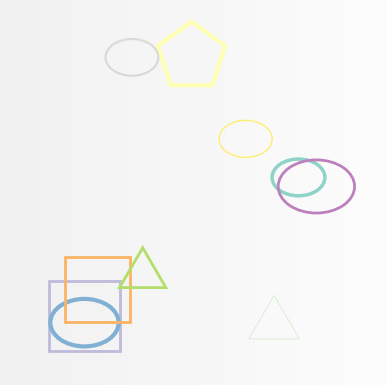[{"shape": "oval", "thickness": 2.5, "radius": 0.34, "center": [0.77, 0.539]}, {"shape": "pentagon", "thickness": 3, "radius": 0.46, "center": [0.494, 0.852]}, {"shape": "square", "thickness": 2, "radius": 0.46, "center": [0.218, 0.179]}, {"shape": "oval", "thickness": 3, "radius": 0.44, "center": [0.218, 0.162]}, {"shape": "square", "thickness": 2, "radius": 0.42, "center": [0.251, 0.248]}, {"shape": "triangle", "thickness": 2, "radius": 0.34, "center": [0.368, 0.287]}, {"shape": "oval", "thickness": 1.5, "radius": 0.34, "center": [0.34, 0.851]}, {"shape": "oval", "thickness": 2, "radius": 0.49, "center": [0.817, 0.516]}, {"shape": "triangle", "thickness": 0.5, "radius": 0.38, "center": [0.707, 0.157]}, {"shape": "oval", "thickness": 1, "radius": 0.34, "center": [0.634, 0.639]}]